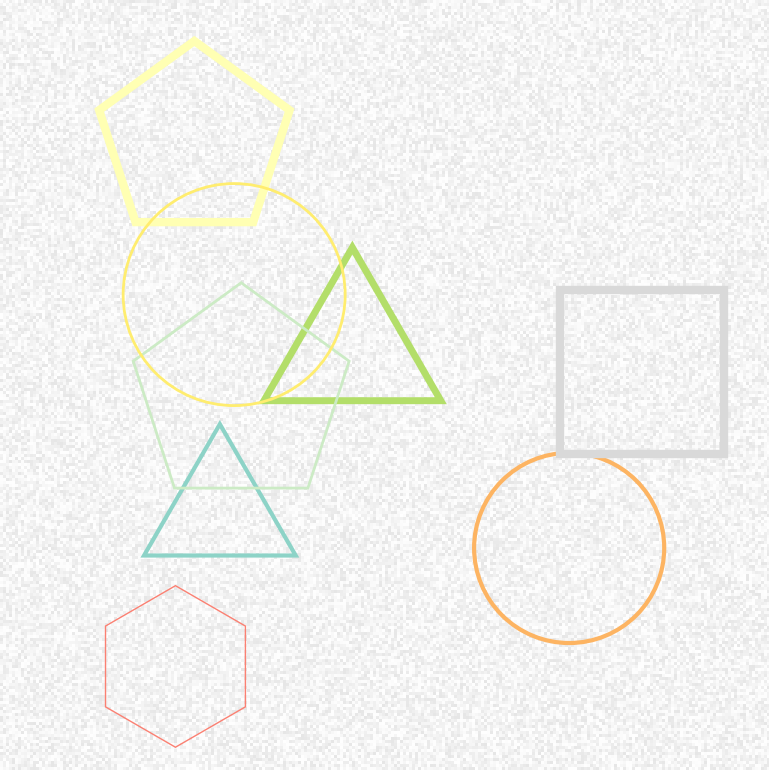[{"shape": "triangle", "thickness": 1.5, "radius": 0.57, "center": [0.286, 0.335]}, {"shape": "pentagon", "thickness": 3, "radius": 0.65, "center": [0.252, 0.817]}, {"shape": "hexagon", "thickness": 0.5, "radius": 0.52, "center": [0.228, 0.134]}, {"shape": "circle", "thickness": 1.5, "radius": 0.62, "center": [0.739, 0.288]}, {"shape": "triangle", "thickness": 2.5, "radius": 0.66, "center": [0.458, 0.546]}, {"shape": "square", "thickness": 3, "radius": 0.53, "center": [0.834, 0.517]}, {"shape": "pentagon", "thickness": 1, "radius": 0.74, "center": [0.313, 0.485]}, {"shape": "circle", "thickness": 1, "radius": 0.72, "center": [0.304, 0.617]}]